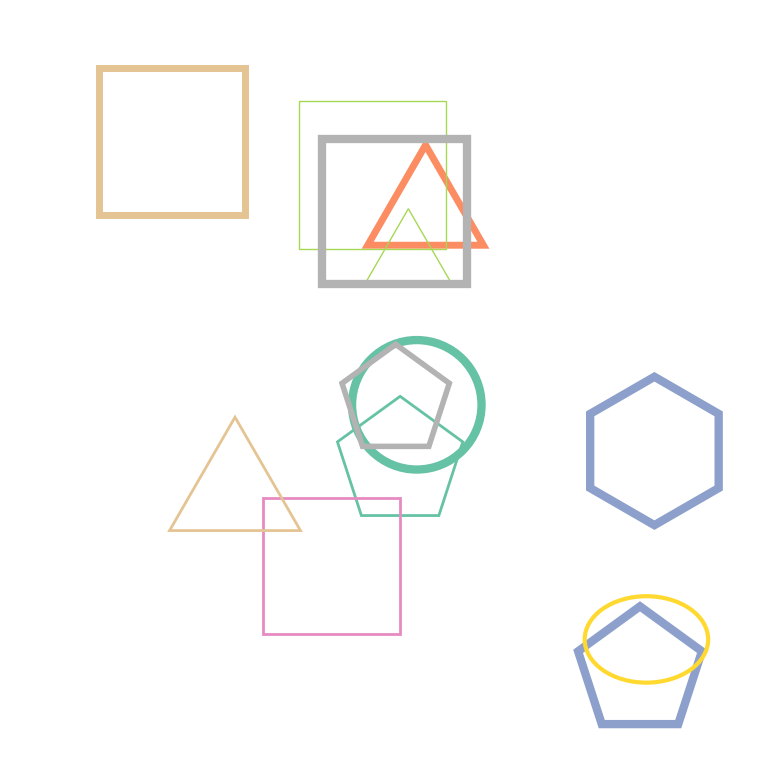[{"shape": "circle", "thickness": 3, "radius": 0.42, "center": [0.541, 0.474]}, {"shape": "pentagon", "thickness": 1, "radius": 0.43, "center": [0.52, 0.4]}, {"shape": "triangle", "thickness": 2.5, "radius": 0.43, "center": [0.553, 0.725]}, {"shape": "hexagon", "thickness": 3, "radius": 0.48, "center": [0.85, 0.414]}, {"shape": "pentagon", "thickness": 3, "radius": 0.42, "center": [0.831, 0.128]}, {"shape": "square", "thickness": 1, "radius": 0.44, "center": [0.43, 0.265]}, {"shape": "triangle", "thickness": 0.5, "radius": 0.34, "center": [0.53, 0.661]}, {"shape": "square", "thickness": 0.5, "radius": 0.48, "center": [0.484, 0.773]}, {"shape": "oval", "thickness": 1.5, "radius": 0.4, "center": [0.84, 0.17]}, {"shape": "triangle", "thickness": 1, "radius": 0.49, "center": [0.305, 0.36]}, {"shape": "square", "thickness": 2.5, "radius": 0.48, "center": [0.224, 0.816]}, {"shape": "pentagon", "thickness": 2, "radius": 0.37, "center": [0.514, 0.48]}, {"shape": "square", "thickness": 3, "radius": 0.47, "center": [0.512, 0.725]}]